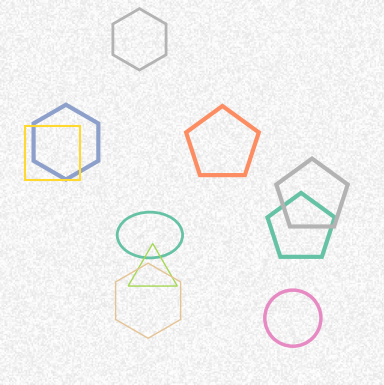[{"shape": "oval", "thickness": 2, "radius": 0.42, "center": [0.389, 0.39]}, {"shape": "pentagon", "thickness": 3, "radius": 0.46, "center": [0.782, 0.407]}, {"shape": "pentagon", "thickness": 3, "radius": 0.5, "center": [0.578, 0.625]}, {"shape": "hexagon", "thickness": 3, "radius": 0.49, "center": [0.171, 0.631]}, {"shape": "circle", "thickness": 2.5, "radius": 0.36, "center": [0.761, 0.174]}, {"shape": "triangle", "thickness": 1, "radius": 0.37, "center": [0.397, 0.294]}, {"shape": "square", "thickness": 1.5, "radius": 0.35, "center": [0.136, 0.602]}, {"shape": "hexagon", "thickness": 1, "radius": 0.49, "center": [0.385, 0.219]}, {"shape": "pentagon", "thickness": 3, "radius": 0.49, "center": [0.811, 0.491]}, {"shape": "hexagon", "thickness": 2, "radius": 0.4, "center": [0.362, 0.898]}]